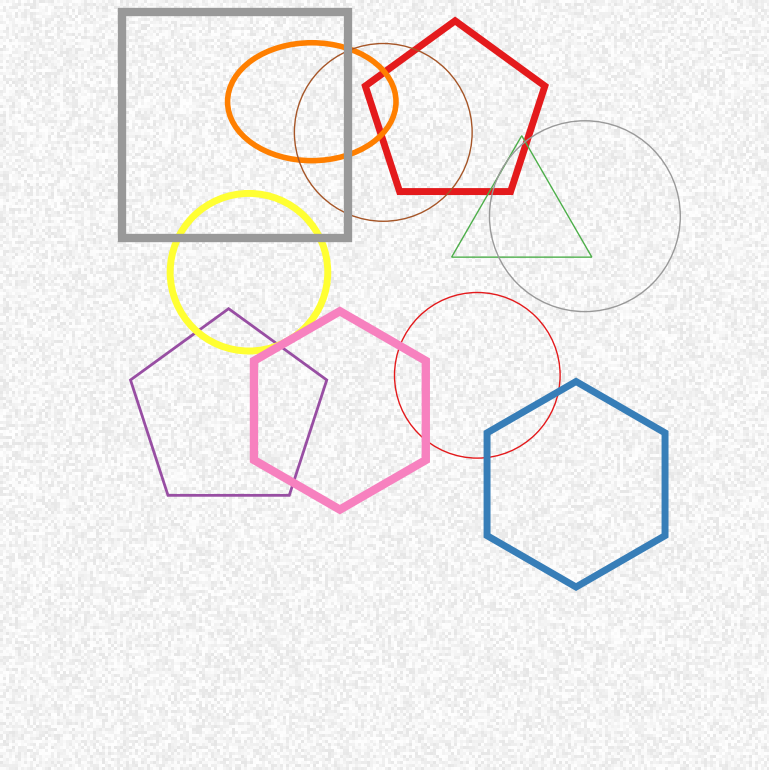[{"shape": "circle", "thickness": 0.5, "radius": 0.54, "center": [0.62, 0.513]}, {"shape": "pentagon", "thickness": 2.5, "radius": 0.61, "center": [0.591, 0.85]}, {"shape": "hexagon", "thickness": 2.5, "radius": 0.67, "center": [0.748, 0.371]}, {"shape": "triangle", "thickness": 0.5, "radius": 0.53, "center": [0.678, 0.719]}, {"shape": "pentagon", "thickness": 1, "radius": 0.67, "center": [0.297, 0.465]}, {"shape": "oval", "thickness": 2, "radius": 0.55, "center": [0.405, 0.868]}, {"shape": "circle", "thickness": 2.5, "radius": 0.51, "center": [0.323, 0.646]}, {"shape": "circle", "thickness": 0.5, "radius": 0.58, "center": [0.498, 0.828]}, {"shape": "hexagon", "thickness": 3, "radius": 0.64, "center": [0.441, 0.467]}, {"shape": "circle", "thickness": 0.5, "radius": 0.62, "center": [0.76, 0.719]}, {"shape": "square", "thickness": 3, "radius": 0.73, "center": [0.305, 0.837]}]